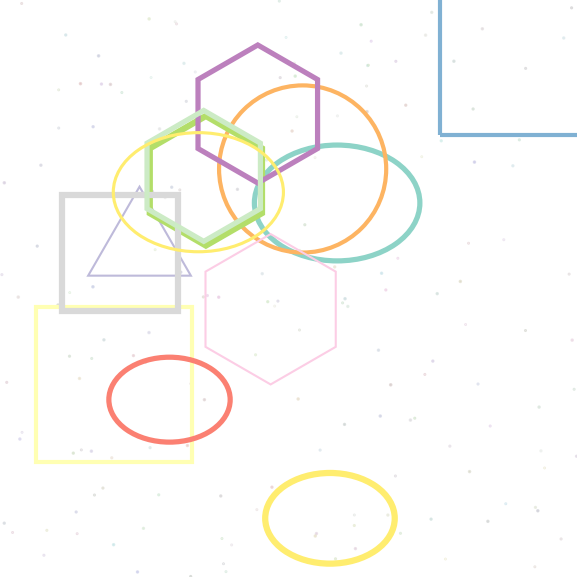[{"shape": "oval", "thickness": 2.5, "radius": 0.72, "center": [0.584, 0.648]}, {"shape": "square", "thickness": 2, "radius": 0.67, "center": [0.198, 0.333]}, {"shape": "triangle", "thickness": 1, "radius": 0.51, "center": [0.242, 0.573]}, {"shape": "oval", "thickness": 2.5, "radius": 0.53, "center": [0.294, 0.307]}, {"shape": "square", "thickness": 2, "radius": 0.64, "center": [0.891, 0.894]}, {"shape": "circle", "thickness": 2, "radius": 0.72, "center": [0.524, 0.707]}, {"shape": "hexagon", "thickness": 3, "radius": 0.56, "center": [0.357, 0.686]}, {"shape": "hexagon", "thickness": 1, "radius": 0.65, "center": [0.469, 0.464]}, {"shape": "square", "thickness": 3, "radius": 0.5, "center": [0.207, 0.56]}, {"shape": "hexagon", "thickness": 2.5, "radius": 0.6, "center": [0.446, 0.802]}, {"shape": "hexagon", "thickness": 2.5, "radius": 0.57, "center": [0.353, 0.695]}, {"shape": "oval", "thickness": 3, "radius": 0.56, "center": [0.571, 0.102]}, {"shape": "oval", "thickness": 1.5, "radius": 0.74, "center": [0.343, 0.666]}]